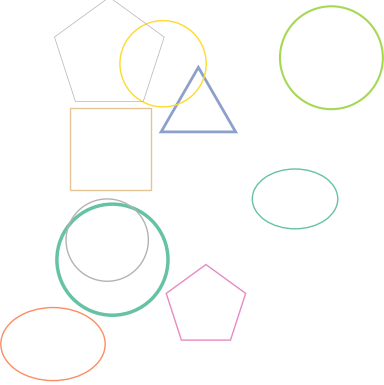[{"shape": "circle", "thickness": 2.5, "radius": 0.72, "center": [0.292, 0.326]}, {"shape": "oval", "thickness": 1, "radius": 0.55, "center": [0.766, 0.483]}, {"shape": "oval", "thickness": 1, "radius": 0.68, "center": [0.138, 0.106]}, {"shape": "triangle", "thickness": 2, "radius": 0.56, "center": [0.515, 0.713]}, {"shape": "pentagon", "thickness": 1, "radius": 0.54, "center": [0.535, 0.204]}, {"shape": "circle", "thickness": 1.5, "radius": 0.67, "center": [0.861, 0.85]}, {"shape": "circle", "thickness": 1, "radius": 0.56, "center": [0.424, 0.834]}, {"shape": "square", "thickness": 1, "radius": 0.53, "center": [0.287, 0.614]}, {"shape": "pentagon", "thickness": 0.5, "radius": 0.75, "center": [0.284, 0.857]}, {"shape": "circle", "thickness": 1, "radius": 0.53, "center": [0.278, 0.376]}]